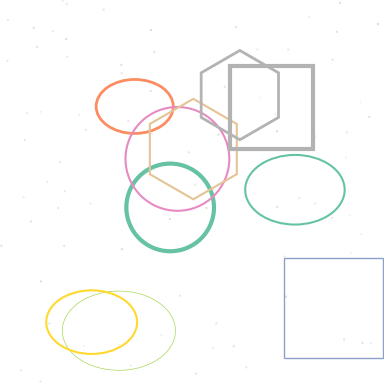[{"shape": "oval", "thickness": 1.5, "radius": 0.65, "center": [0.766, 0.507]}, {"shape": "circle", "thickness": 3, "radius": 0.57, "center": [0.442, 0.461]}, {"shape": "oval", "thickness": 2, "radius": 0.5, "center": [0.35, 0.723]}, {"shape": "square", "thickness": 1, "radius": 0.65, "center": [0.866, 0.2]}, {"shape": "circle", "thickness": 1.5, "radius": 0.67, "center": [0.461, 0.587]}, {"shape": "oval", "thickness": 0.5, "radius": 0.73, "center": [0.309, 0.141]}, {"shape": "oval", "thickness": 1.5, "radius": 0.59, "center": [0.238, 0.163]}, {"shape": "hexagon", "thickness": 1.5, "radius": 0.65, "center": [0.502, 0.613]}, {"shape": "hexagon", "thickness": 2, "radius": 0.58, "center": [0.623, 0.753]}, {"shape": "square", "thickness": 3, "radius": 0.54, "center": [0.705, 0.72]}]